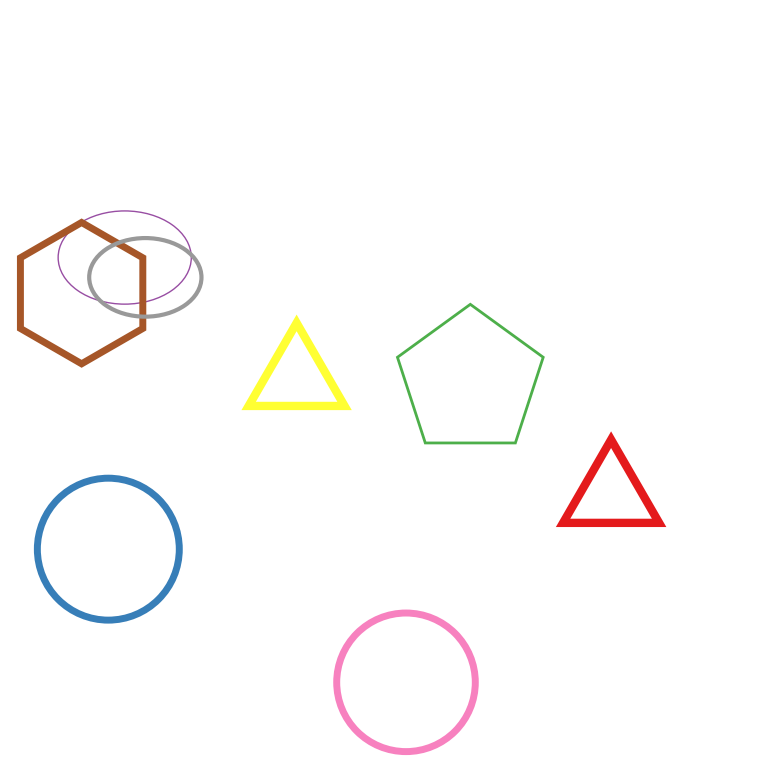[{"shape": "triangle", "thickness": 3, "radius": 0.36, "center": [0.794, 0.357]}, {"shape": "circle", "thickness": 2.5, "radius": 0.46, "center": [0.141, 0.287]}, {"shape": "pentagon", "thickness": 1, "radius": 0.5, "center": [0.611, 0.505]}, {"shape": "oval", "thickness": 0.5, "radius": 0.43, "center": [0.162, 0.666]}, {"shape": "triangle", "thickness": 3, "radius": 0.36, "center": [0.385, 0.509]}, {"shape": "hexagon", "thickness": 2.5, "radius": 0.46, "center": [0.106, 0.619]}, {"shape": "circle", "thickness": 2.5, "radius": 0.45, "center": [0.527, 0.114]}, {"shape": "oval", "thickness": 1.5, "radius": 0.36, "center": [0.189, 0.64]}]